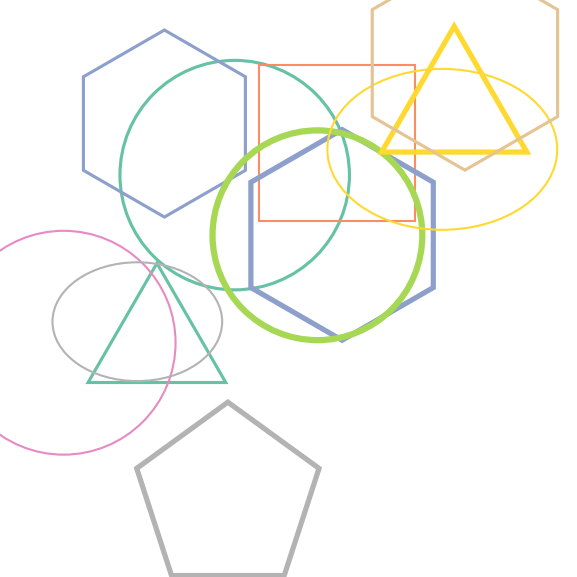[{"shape": "circle", "thickness": 1.5, "radius": 0.99, "center": [0.406, 0.696]}, {"shape": "triangle", "thickness": 1.5, "radius": 0.69, "center": [0.272, 0.406]}, {"shape": "square", "thickness": 1, "radius": 0.67, "center": [0.583, 0.751]}, {"shape": "hexagon", "thickness": 1.5, "radius": 0.81, "center": [0.285, 0.785]}, {"shape": "hexagon", "thickness": 2.5, "radius": 0.91, "center": [0.592, 0.592]}, {"shape": "circle", "thickness": 1, "radius": 0.97, "center": [0.11, 0.406]}, {"shape": "circle", "thickness": 3, "radius": 0.91, "center": [0.55, 0.592]}, {"shape": "triangle", "thickness": 2.5, "radius": 0.73, "center": [0.786, 0.808]}, {"shape": "oval", "thickness": 1, "radius": 1.0, "center": [0.766, 0.741]}, {"shape": "hexagon", "thickness": 1.5, "radius": 0.93, "center": [0.805, 0.89]}, {"shape": "pentagon", "thickness": 2.5, "radius": 0.83, "center": [0.395, 0.137]}, {"shape": "oval", "thickness": 1, "radius": 0.73, "center": [0.238, 0.442]}]